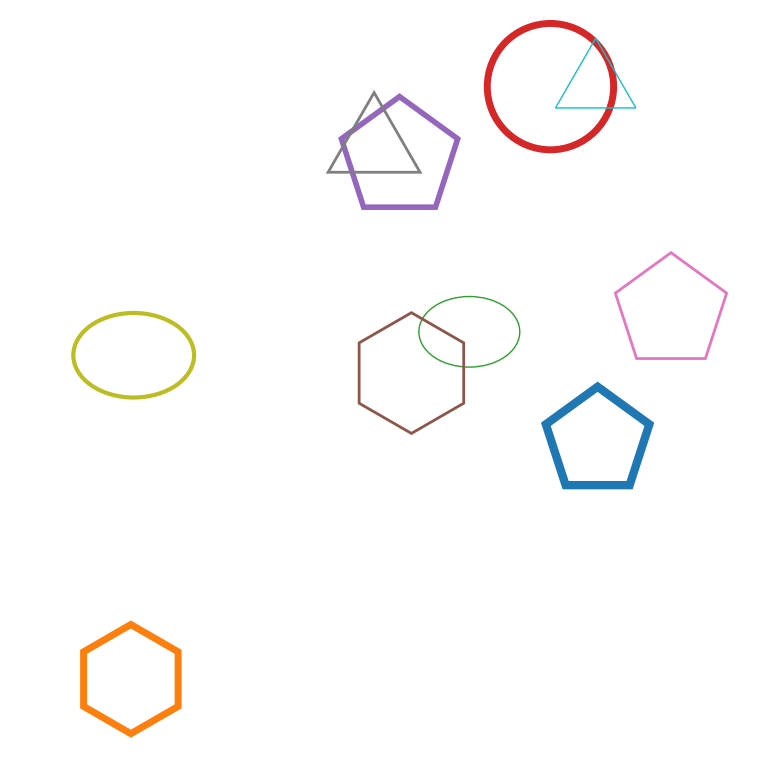[{"shape": "pentagon", "thickness": 3, "radius": 0.35, "center": [0.776, 0.427]}, {"shape": "hexagon", "thickness": 2.5, "radius": 0.35, "center": [0.17, 0.118]}, {"shape": "oval", "thickness": 0.5, "radius": 0.33, "center": [0.61, 0.569]}, {"shape": "circle", "thickness": 2.5, "radius": 0.41, "center": [0.715, 0.887]}, {"shape": "pentagon", "thickness": 2, "radius": 0.4, "center": [0.519, 0.795]}, {"shape": "hexagon", "thickness": 1, "radius": 0.39, "center": [0.534, 0.516]}, {"shape": "pentagon", "thickness": 1, "radius": 0.38, "center": [0.871, 0.596]}, {"shape": "triangle", "thickness": 1, "radius": 0.34, "center": [0.486, 0.811]}, {"shape": "oval", "thickness": 1.5, "radius": 0.39, "center": [0.174, 0.539]}, {"shape": "triangle", "thickness": 0.5, "radius": 0.3, "center": [0.774, 0.89]}]